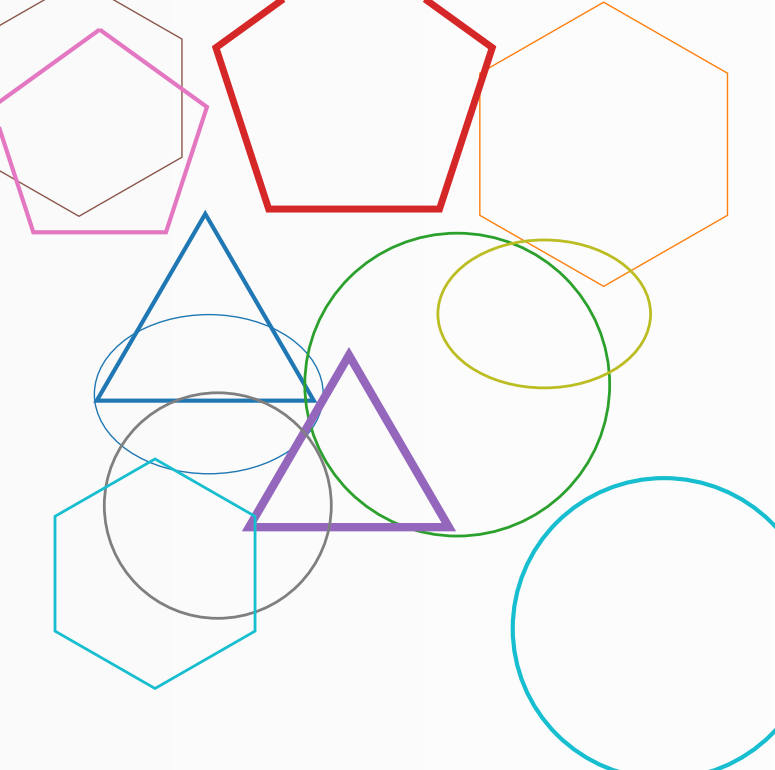[{"shape": "triangle", "thickness": 1.5, "radius": 0.81, "center": [0.265, 0.561]}, {"shape": "oval", "thickness": 0.5, "radius": 0.74, "center": [0.269, 0.488]}, {"shape": "hexagon", "thickness": 0.5, "radius": 0.92, "center": [0.779, 0.813]}, {"shape": "circle", "thickness": 1, "radius": 0.98, "center": [0.59, 0.5]}, {"shape": "pentagon", "thickness": 2.5, "radius": 0.94, "center": [0.457, 0.88]}, {"shape": "triangle", "thickness": 3, "radius": 0.74, "center": [0.45, 0.39]}, {"shape": "hexagon", "thickness": 0.5, "radius": 0.77, "center": [0.102, 0.873]}, {"shape": "pentagon", "thickness": 1.5, "radius": 0.73, "center": [0.129, 0.816]}, {"shape": "circle", "thickness": 1, "radius": 0.73, "center": [0.281, 0.343]}, {"shape": "oval", "thickness": 1, "radius": 0.69, "center": [0.702, 0.592]}, {"shape": "circle", "thickness": 1.5, "radius": 0.98, "center": [0.857, 0.184]}, {"shape": "hexagon", "thickness": 1, "radius": 0.75, "center": [0.2, 0.255]}]